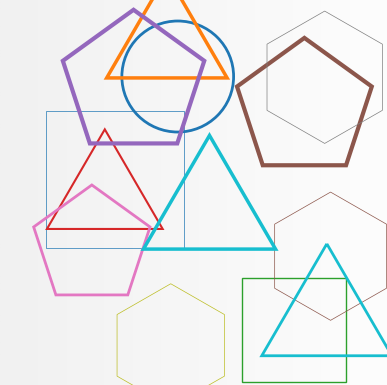[{"shape": "circle", "thickness": 2, "radius": 0.72, "center": [0.459, 0.801]}, {"shape": "square", "thickness": 0.5, "radius": 0.89, "center": [0.298, 0.535]}, {"shape": "triangle", "thickness": 2.5, "radius": 0.9, "center": [0.431, 0.887]}, {"shape": "square", "thickness": 1, "radius": 0.67, "center": [0.759, 0.143]}, {"shape": "triangle", "thickness": 1.5, "radius": 0.86, "center": [0.27, 0.492]}, {"shape": "pentagon", "thickness": 3, "radius": 0.96, "center": [0.345, 0.783]}, {"shape": "pentagon", "thickness": 3, "radius": 0.91, "center": [0.786, 0.719]}, {"shape": "hexagon", "thickness": 0.5, "radius": 0.83, "center": [0.853, 0.335]}, {"shape": "pentagon", "thickness": 2, "radius": 0.79, "center": [0.237, 0.362]}, {"shape": "hexagon", "thickness": 0.5, "radius": 0.86, "center": [0.838, 0.799]}, {"shape": "hexagon", "thickness": 0.5, "radius": 0.8, "center": [0.441, 0.103]}, {"shape": "triangle", "thickness": 2.5, "radius": 0.98, "center": [0.541, 0.451]}, {"shape": "triangle", "thickness": 2, "radius": 0.97, "center": [0.843, 0.173]}]